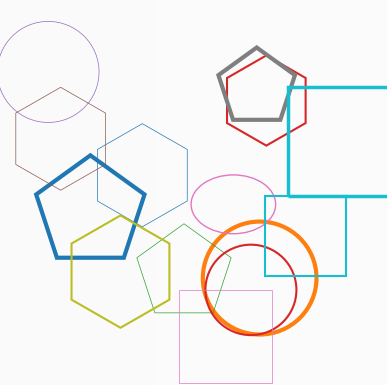[{"shape": "pentagon", "thickness": 3, "radius": 0.73, "center": [0.233, 0.449]}, {"shape": "hexagon", "thickness": 0.5, "radius": 0.67, "center": [0.367, 0.545]}, {"shape": "circle", "thickness": 3, "radius": 0.73, "center": [0.67, 0.278]}, {"shape": "pentagon", "thickness": 0.5, "radius": 0.64, "center": [0.475, 0.291]}, {"shape": "circle", "thickness": 1.5, "radius": 0.59, "center": [0.648, 0.247]}, {"shape": "hexagon", "thickness": 1.5, "radius": 0.59, "center": [0.687, 0.739]}, {"shape": "circle", "thickness": 0.5, "radius": 0.66, "center": [0.124, 0.813]}, {"shape": "hexagon", "thickness": 0.5, "radius": 0.67, "center": [0.157, 0.64]}, {"shape": "square", "thickness": 0.5, "radius": 0.6, "center": [0.581, 0.126]}, {"shape": "oval", "thickness": 1, "radius": 0.55, "center": [0.602, 0.469]}, {"shape": "pentagon", "thickness": 3, "radius": 0.52, "center": [0.662, 0.773]}, {"shape": "hexagon", "thickness": 1.5, "radius": 0.73, "center": [0.311, 0.295]}, {"shape": "square", "thickness": 1.5, "radius": 0.52, "center": [0.789, 0.387]}, {"shape": "square", "thickness": 2.5, "radius": 0.71, "center": [0.886, 0.633]}]